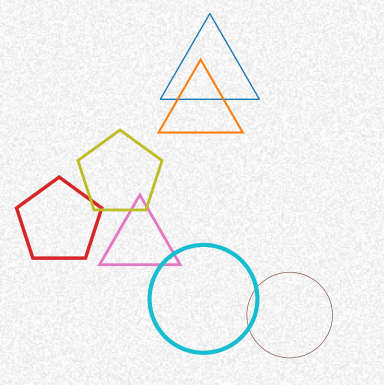[{"shape": "triangle", "thickness": 1, "radius": 0.74, "center": [0.545, 0.816]}, {"shape": "triangle", "thickness": 1.5, "radius": 0.63, "center": [0.521, 0.719]}, {"shape": "pentagon", "thickness": 2.5, "radius": 0.58, "center": [0.154, 0.424]}, {"shape": "circle", "thickness": 0.5, "radius": 0.56, "center": [0.752, 0.182]}, {"shape": "triangle", "thickness": 2, "radius": 0.6, "center": [0.363, 0.373]}, {"shape": "pentagon", "thickness": 2, "radius": 0.57, "center": [0.312, 0.548]}, {"shape": "circle", "thickness": 3, "radius": 0.7, "center": [0.529, 0.224]}]